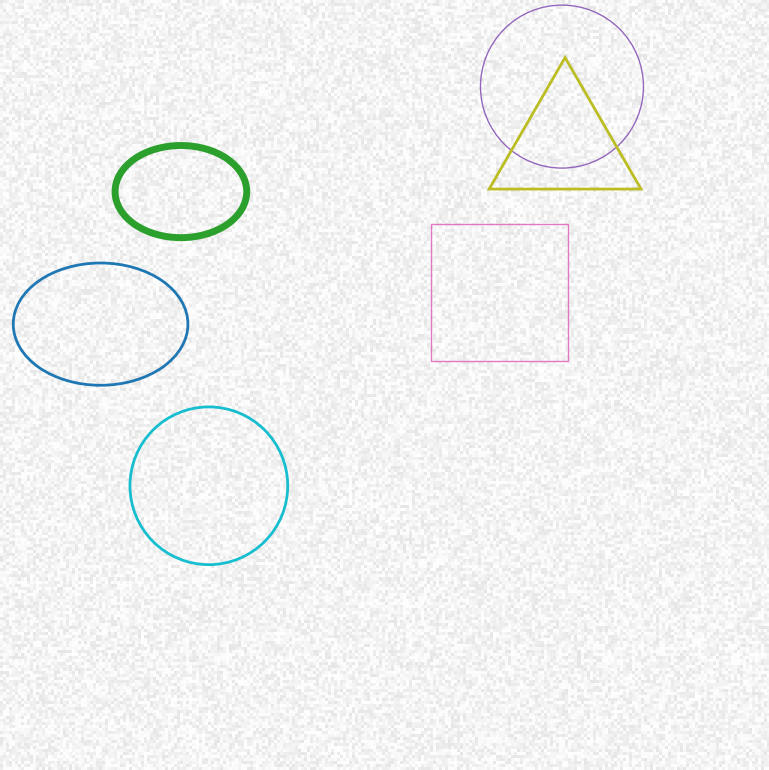[{"shape": "oval", "thickness": 1, "radius": 0.57, "center": [0.131, 0.579]}, {"shape": "oval", "thickness": 2.5, "radius": 0.43, "center": [0.235, 0.751]}, {"shape": "circle", "thickness": 0.5, "radius": 0.53, "center": [0.73, 0.888]}, {"shape": "square", "thickness": 0.5, "radius": 0.45, "center": [0.648, 0.62]}, {"shape": "triangle", "thickness": 1, "radius": 0.57, "center": [0.734, 0.811]}, {"shape": "circle", "thickness": 1, "radius": 0.51, "center": [0.271, 0.369]}]